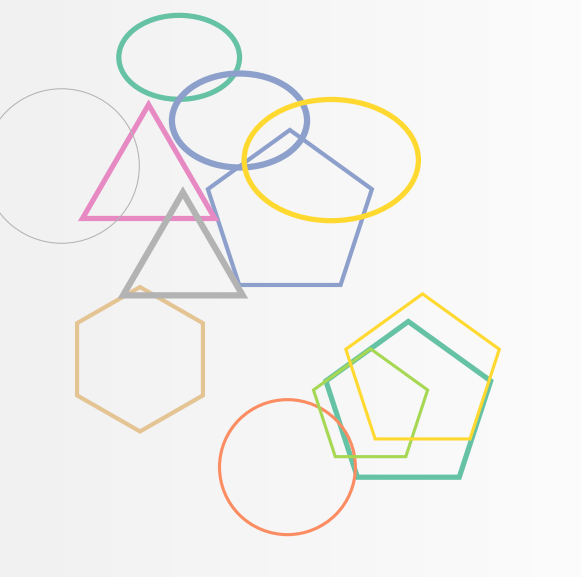[{"shape": "pentagon", "thickness": 2.5, "radius": 0.75, "center": [0.702, 0.293]}, {"shape": "oval", "thickness": 2.5, "radius": 0.52, "center": [0.308, 0.9]}, {"shape": "circle", "thickness": 1.5, "radius": 0.58, "center": [0.495, 0.19]}, {"shape": "pentagon", "thickness": 2, "radius": 0.74, "center": [0.499, 0.626]}, {"shape": "oval", "thickness": 3, "radius": 0.58, "center": [0.412, 0.79]}, {"shape": "triangle", "thickness": 2.5, "radius": 0.66, "center": [0.256, 0.687]}, {"shape": "pentagon", "thickness": 1.5, "radius": 0.52, "center": [0.638, 0.292]}, {"shape": "oval", "thickness": 2.5, "radius": 0.75, "center": [0.57, 0.722]}, {"shape": "pentagon", "thickness": 1.5, "radius": 0.69, "center": [0.727, 0.351]}, {"shape": "hexagon", "thickness": 2, "radius": 0.63, "center": [0.241, 0.377]}, {"shape": "triangle", "thickness": 3, "radius": 0.59, "center": [0.315, 0.547]}, {"shape": "circle", "thickness": 0.5, "radius": 0.67, "center": [0.106, 0.712]}]